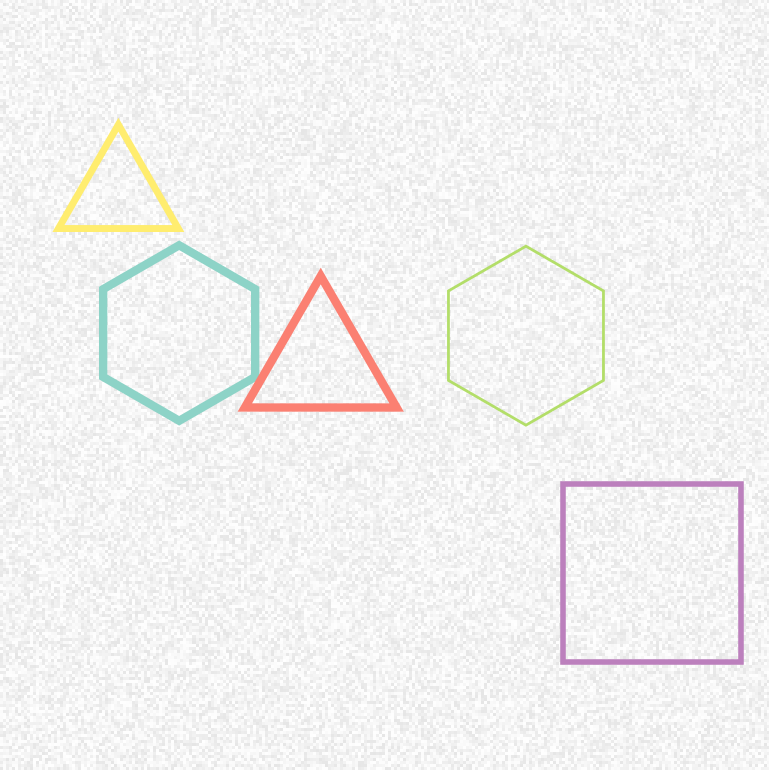[{"shape": "hexagon", "thickness": 3, "radius": 0.57, "center": [0.233, 0.567]}, {"shape": "triangle", "thickness": 3, "radius": 0.57, "center": [0.417, 0.528]}, {"shape": "hexagon", "thickness": 1, "radius": 0.58, "center": [0.683, 0.564]}, {"shape": "square", "thickness": 2, "radius": 0.58, "center": [0.847, 0.256]}, {"shape": "triangle", "thickness": 2.5, "radius": 0.45, "center": [0.154, 0.748]}]